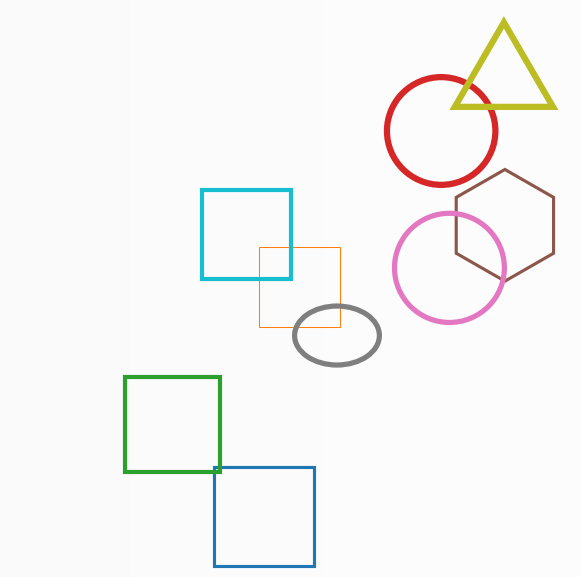[{"shape": "square", "thickness": 1.5, "radius": 0.43, "center": [0.454, 0.104]}, {"shape": "square", "thickness": 0.5, "radius": 0.35, "center": [0.515, 0.502]}, {"shape": "square", "thickness": 2, "radius": 0.41, "center": [0.297, 0.264]}, {"shape": "circle", "thickness": 3, "radius": 0.47, "center": [0.759, 0.772]}, {"shape": "hexagon", "thickness": 1.5, "radius": 0.48, "center": [0.869, 0.609]}, {"shape": "circle", "thickness": 2.5, "radius": 0.47, "center": [0.773, 0.535]}, {"shape": "oval", "thickness": 2.5, "radius": 0.36, "center": [0.58, 0.418]}, {"shape": "triangle", "thickness": 3, "radius": 0.49, "center": [0.867, 0.863]}, {"shape": "square", "thickness": 2, "radius": 0.38, "center": [0.425, 0.593]}]